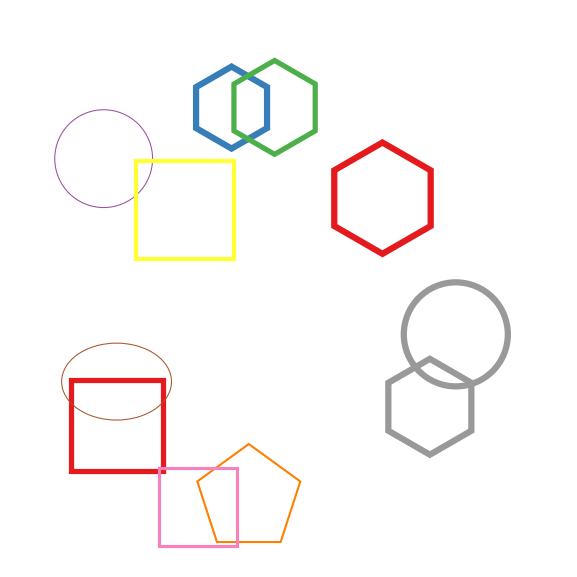[{"shape": "square", "thickness": 2.5, "radius": 0.4, "center": [0.202, 0.262]}, {"shape": "hexagon", "thickness": 3, "radius": 0.48, "center": [0.662, 0.656]}, {"shape": "hexagon", "thickness": 3, "radius": 0.35, "center": [0.401, 0.813]}, {"shape": "hexagon", "thickness": 2.5, "radius": 0.41, "center": [0.475, 0.813]}, {"shape": "circle", "thickness": 0.5, "radius": 0.42, "center": [0.18, 0.724]}, {"shape": "pentagon", "thickness": 1, "radius": 0.47, "center": [0.431, 0.136]}, {"shape": "square", "thickness": 2, "radius": 0.42, "center": [0.32, 0.635]}, {"shape": "oval", "thickness": 0.5, "radius": 0.48, "center": [0.202, 0.338]}, {"shape": "square", "thickness": 1.5, "radius": 0.34, "center": [0.344, 0.121]}, {"shape": "circle", "thickness": 3, "radius": 0.45, "center": [0.789, 0.42]}, {"shape": "hexagon", "thickness": 3, "radius": 0.41, "center": [0.744, 0.295]}]